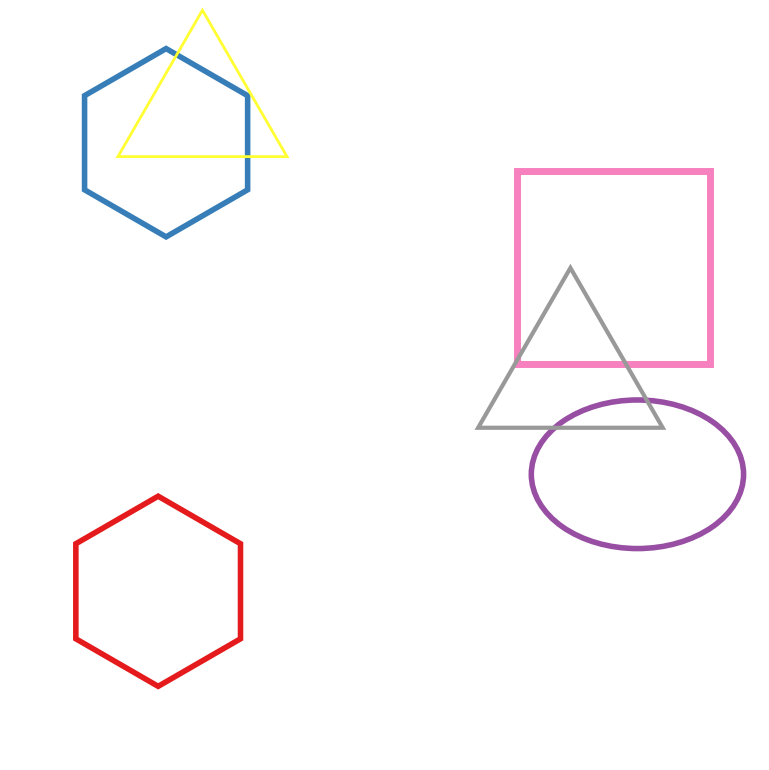[{"shape": "hexagon", "thickness": 2, "radius": 0.62, "center": [0.205, 0.232]}, {"shape": "hexagon", "thickness": 2, "radius": 0.61, "center": [0.216, 0.815]}, {"shape": "oval", "thickness": 2, "radius": 0.69, "center": [0.828, 0.384]}, {"shape": "triangle", "thickness": 1, "radius": 0.63, "center": [0.263, 0.86]}, {"shape": "square", "thickness": 2.5, "radius": 0.63, "center": [0.797, 0.653]}, {"shape": "triangle", "thickness": 1.5, "radius": 0.69, "center": [0.741, 0.514]}]